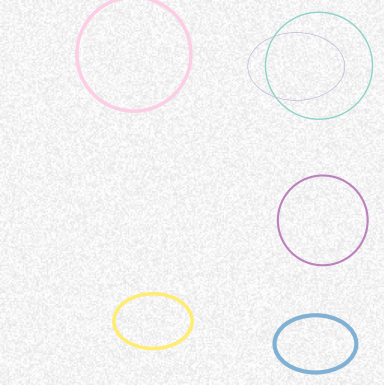[{"shape": "circle", "thickness": 1, "radius": 0.69, "center": [0.829, 0.829]}, {"shape": "oval", "thickness": 0.5, "radius": 0.63, "center": [0.77, 0.827]}, {"shape": "oval", "thickness": 3, "radius": 0.53, "center": [0.819, 0.107]}, {"shape": "circle", "thickness": 2.5, "radius": 0.74, "center": [0.348, 0.859]}, {"shape": "circle", "thickness": 1.5, "radius": 0.58, "center": [0.838, 0.428]}, {"shape": "oval", "thickness": 2.5, "radius": 0.51, "center": [0.397, 0.166]}]